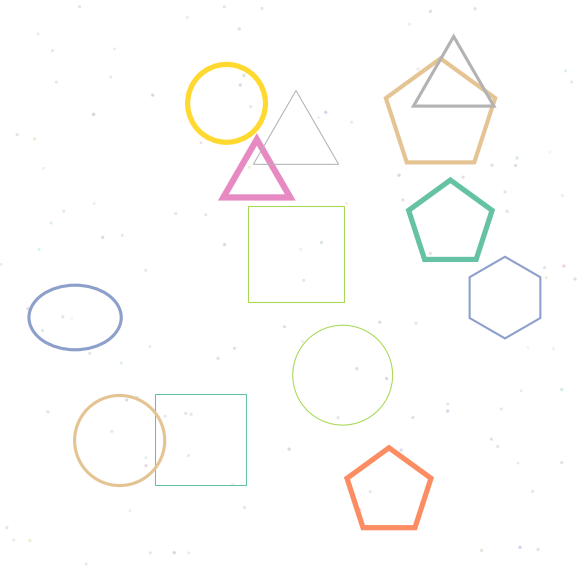[{"shape": "pentagon", "thickness": 2.5, "radius": 0.38, "center": [0.78, 0.611]}, {"shape": "square", "thickness": 0.5, "radius": 0.39, "center": [0.348, 0.238]}, {"shape": "pentagon", "thickness": 2.5, "radius": 0.38, "center": [0.674, 0.147]}, {"shape": "hexagon", "thickness": 1, "radius": 0.35, "center": [0.874, 0.484]}, {"shape": "oval", "thickness": 1.5, "radius": 0.4, "center": [0.13, 0.449]}, {"shape": "triangle", "thickness": 3, "radius": 0.33, "center": [0.445, 0.691]}, {"shape": "circle", "thickness": 0.5, "radius": 0.43, "center": [0.593, 0.35]}, {"shape": "square", "thickness": 0.5, "radius": 0.42, "center": [0.513, 0.559]}, {"shape": "circle", "thickness": 2.5, "radius": 0.34, "center": [0.392, 0.82]}, {"shape": "circle", "thickness": 1.5, "radius": 0.39, "center": [0.207, 0.236]}, {"shape": "pentagon", "thickness": 2, "radius": 0.5, "center": [0.763, 0.798]}, {"shape": "triangle", "thickness": 1.5, "radius": 0.4, "center": [0.786, 0.856]}, {"shape": "triangle", "thickness": 0.5, "radius": 0.43, "center": [0.513, 0.757]}]